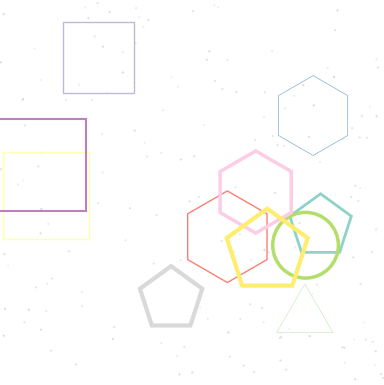[{"shape": "pentagon", "thickness": 2, "radius": 0.42, "center": [0.833, 0.413]}, {"shape": "square", "thickness": 1, "radius": 0.56, "center": [0.119, 0.493]}, {"shape": "square", "thickness": 1, "radius": 0.47, "center": [0.256, 0.85]}, {"shape": "hexagon", "thickness": 1, "radius": 0.59, "center": [0.591, 0.385]}, {"shape": "hexagon", "thickness": 0.5, "radius": 0.52, "center": [0.813, 0.7]}, {"shape": "circle", "thickness": 2.5, "radius": 0.43, "center": [0.794, 0.363]}, {"shape": "hexagon", "thickness": 2.5, "radius": 0.53, "center": [0.664, 0.501]}, {"shape": "pentagon", "thickness": 3, "radius": 0.43, "center": [0.444, 0.224]}, {"shape": "square", "thickness": 1.5, "radius": 0.6, "center": [0.104, 0.572]}, {"shape": "triangle", "thickness": 0.5, "radius": 0.42, "center": [0.792, 0.178]}, {"shape": "pentagon", "thickness": 3, "radius": 0.55, "center": [0.694, 0.348]}]